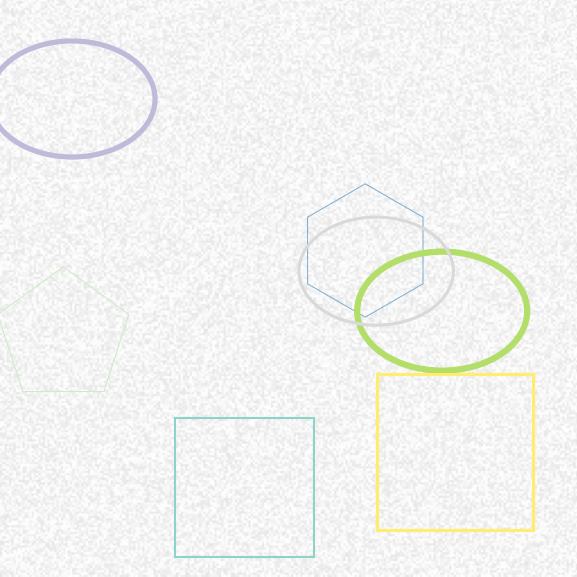[{"shape": "square", "thickness": 1, "radius": 0.6, "center": [0.424, 0.155]}, {"shape": "oval", "thickness": 2.5, "radius": 0.72, "center": [0.125, 0.828]}, {"shape": "hexagon", "thickness": 0.5, "radius": 0.58, "center": [0.633, 0.565]}, {"shape": "oval", "thickness": 3, "radius": 0.74, "center": [0.766, 0.46]}, {"shape": "oval", "thickness": 1.5, "radius": 0.67, "center": [0.651, 0.53]}, {"shape": "pentagon", "thickness": 0.5, "radius": 0.6, "center": [0.11, 0.418]}, {"shape": "square", "thickness": 1.5, "radius": 0.68, "center": [0.788, 0.216]}]